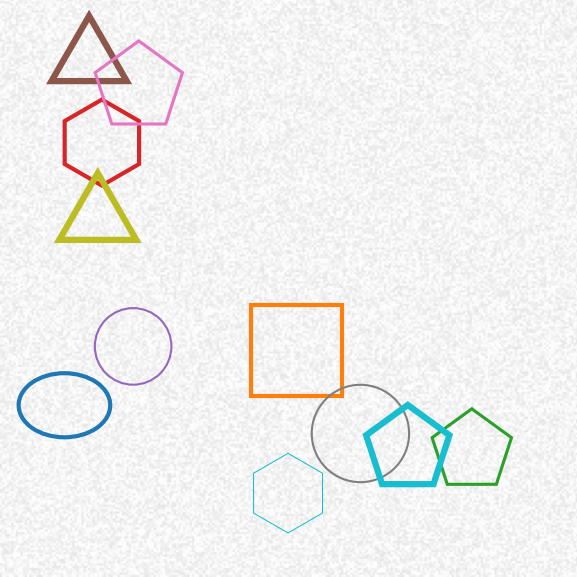[{"shape": "oval", "thickness": 2, "radius": 0.4, "center": [0.112, 0.297]}, {"shape": "square", "thickness": 2, "radius": 0.4, "center": [0.513, 0.392]}, {"shape": "pentagon", "thickness": 1.5, "radius": 0.36, "center": [0.817, 0.219]}, {"shape": "hexagon", "thickness": 2, "radius": 0.37, "center": [0.176, 0.752]}, {"shape": "circle", "thickness": 1, "radius": 0.33, "center": [0.231, 0.399]}, {"shape": "triangle", "thickness": 3, "radius": 0.38, "center": [0.154, 0.896]}, {"shape": "pentagon", "thickness": 1.5, "radius": 0.4, "center": [0.24, 0.849]}, {"shape": "circle", "thickness": 1, "radius": 0.42, "center": [0.624, 0.249]}, {"shape": "triangle", "thickness": 3, "radius": 0.39, "center": [0.169, 0.622]}, {"shape": "pentagon", "thickness": 3, "radius": 0.38, "center": [0.706, 0.222]}, {"shape": "hexagon", "thickness": 0.5, "radius": 0.34, "center": [0.499, 0.145]}]